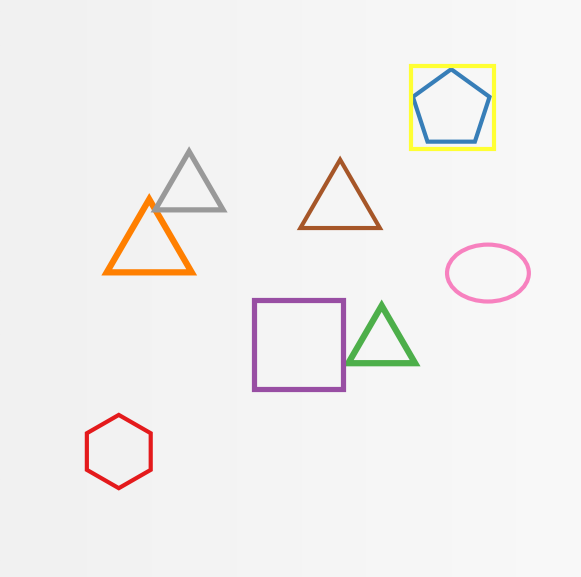[{"shape": "hexagon", "thickness": 2, "radius": 0.32, "center": [0.204, 0.217]}, {"shape": "pentagon", "thickness": 2, "radius": 0.35, "center": [0.776, 0.81]}, {"shape": "triangle", "thickness": 3, "radius": 0.33, "center": [0.657, 0.403]}, {"shape": "square", "thickness": 2.5, "radius": 0.38, "center": [0.513, 0.403]}, {"shape": "triangle", "thickness": 3, "radius": 0.42, "center": [0.257, 0.57]}, {"shape": "square", "thickness": 2, "radius": 0.36, "center": [0.779, 0.813]}, {"shape": "triangle", "thickness": 2, "radius": 0.39, "center": [0.585, 0.644]}, {"shape": "oval", "thickness": 2, "radius": 0.35, "center": [0.839, 0.526]}, {"shape": "triangle", "thickness": 2.5, "radius": 0.34, "center": [0.325, 0.669]}]